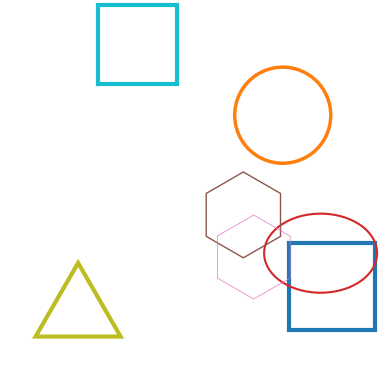[{"shape": "square", "thickness": 3, "radius": 0.56, "center": [0.862, 0.256]}, {"shape": "circle", "thickness": 2.5, "radius": 0.62, "center": [0.734, 0.701]}, {"shape": "oval", "thickness": 1.5, "radius": 0.73, "center": [0.833, 0.342]}, {"shape": "hexagon", "thickness": 1, "radius": 0.56, "center": [0.632, 0.442]}, {"shape": "hexagon", "thickness": 0.5, "radius": 0.55, "center": [0.659, 0.332]}, {"shape": "triangle", "thickness": 3, "radius": 0.64, "center": [0.203, 0.19]}, {"shape": "square", "thickness": 3, "radius": 0.51, "center": [0.357, 0.885]}]